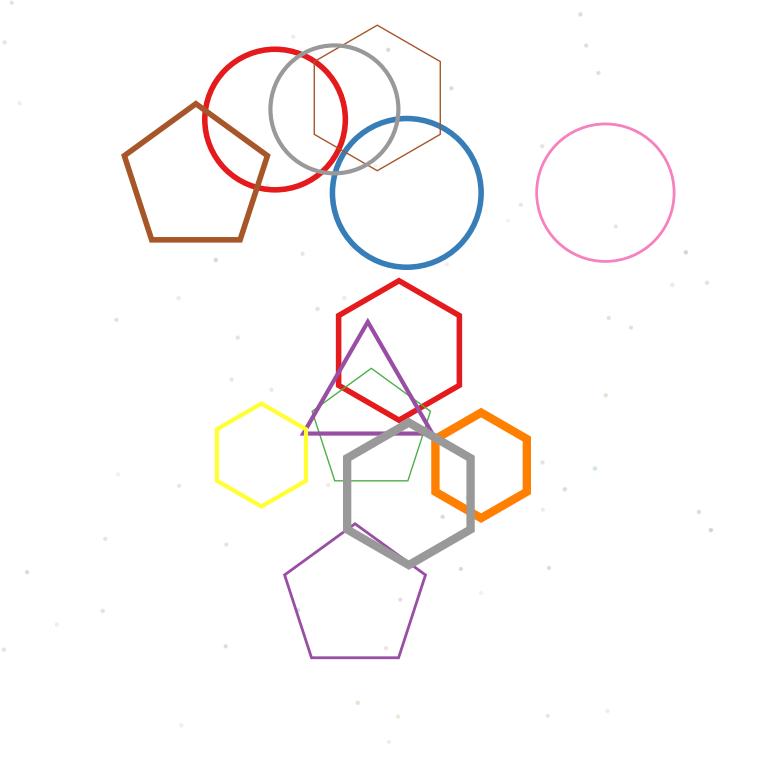[{"shape": "circle", "thickness": 2, "radius": 0.46, "center": [0.357, 0.845]}, {"shape": "hexagon", "thickness": 2, "radius": 0.45, "center": [0.518, 0.545]}, {"shape": "circle", "thickness": 2, "radius": 0.48, "center": [0.528, 0.75]}, {"shape": "pentagon", "thickness": 0.5, "radius": 0.4, "center": [0.482, 0.441]}, {"shape": "triangle", "thickness": 1.5, "radius": 0.48, "center": [0.478, 0.485]}, {"shape": "pentagon", "thickness": 1, "radius": 0.48, "center": [0.461, 0.224]}, {"shape": "hexagon", "thickness": 3, "radius": 0.34, "center": [0.625, 0.396]}, {"shape": "hexagon", "thickness": 1.5, "radius": 0.33, "center": [0.34, 0.409]}, {"shape": "pentagon", "thickness": 2, "radius": 0.49, "center": [0.254, 0.768]}, {"shape": "hexagon", "thickness": 0.5, "radius": 0.47, "center": [0.49, 0.873]}, {"shape": "circle", "thickness": 1, "radius": 0.45, "center": [0.786, 0.75]}, {"shape": "circle", "thickness": 1.5, "radius": 0.42, "center": [0.434, 0.858]}, {"shape": "hexagon", "thickness": 3, "radius": 0.46, "center": [0.531, 0.359]}]